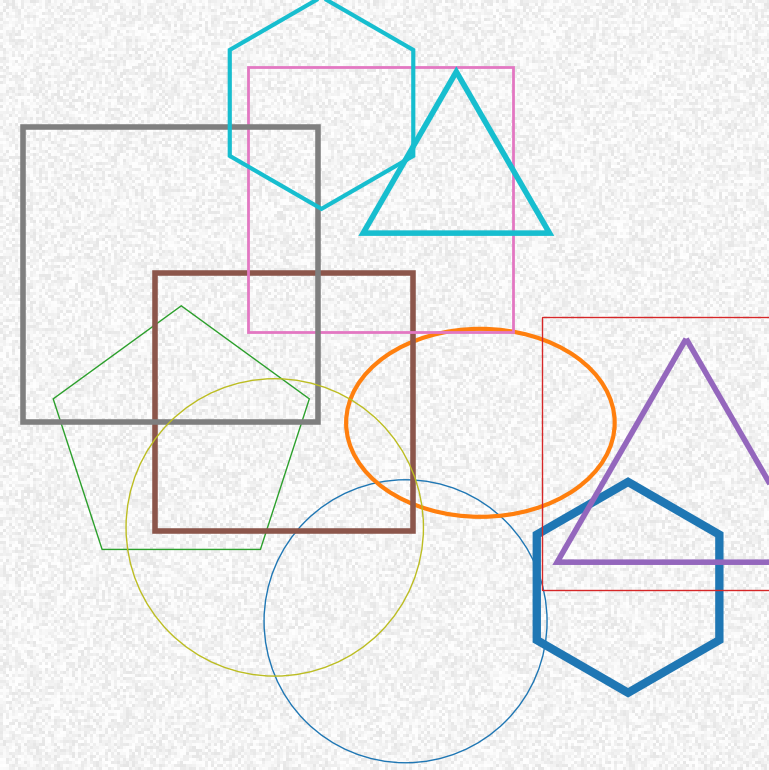[{"shape": "circle", "thickness": 0.5, "radius": 0.92, "center": [0.527, 0.193]}, {"shape": "hexagon", "thickness": 3, "radius": 0.68, "center": [0.816, 0.237]}, {"shape": "oval", "thickness": 1.5, "radius": 0.87, "center": [0.624, 0.451]}, {"shape": "pentagon", "thickness": 0.5, "radius": 0.87, "center": [0.235, 0.428]}, {"shape": "square", "thickness": 0.5, "radius": 0.89, "center": [0.882, 0.411]}, {"shape": "triangle", "thickness": 2, "radius": 0.97, "center": [0.891, 0.367]}, {"shape": "square", "thickness": 2, "radius": 0.84, "center": [0.369, 0.478]}, {"shape": "square", "thickness": 1, "radius": 0.86, "center": [0.494, 0.741]}, {"shape": "square", "thickness": 2, "radius": 0.96, "center": [0.221, 0.644]}, {"shape": "circle", "thickness": 0.5, "radius": 0.97, "center": [0.357, 0.315]}, {"shape": "triangle", "thickness": 2, "radius": 0.7, "center": [0.593, 0.767]}, {"shape": "hexagon", "thickness": 1.5, "radius": 0.69, "center": [0.418, 0.866]}]